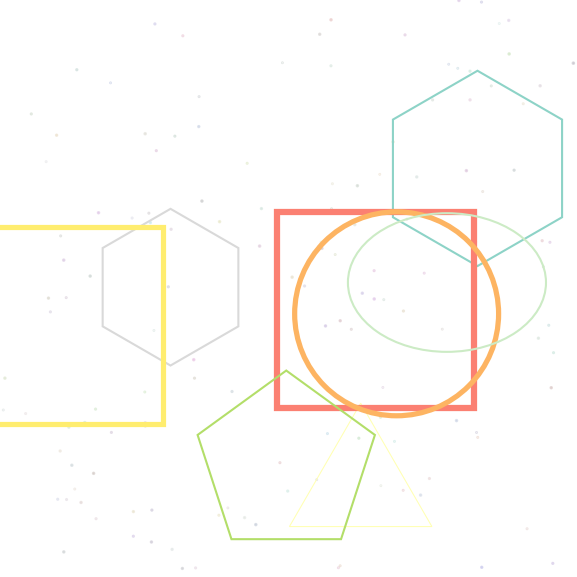[{"shape": "hexagon", "thickness": 1, "radius": 0.85, "center": [0.827, 0.708]}, {"shape": "triangle", "thickness": 0.5, "radius": 0.71, "center": [0.625, 0.159]}, {"shape": "square", "thickness": 3, "radius": 0.85, "center": [0.65, 0.462]}, {"shape": "circle", "thickness": 2.5, "radius": 0.88, "center": [0.687, 0.456]}, {"shape": "pentagon", "thickness": 1, "radius": 0.81, "center": [0.496, 0.196]}, {"shape": "hexagon", "thickness": 1, "radius": 0.68, "center": [0.295, 0.502]}, {"shape": "oval", "thickness": 1, "radius": 0.86, "center": [0.774, 0.51]}, {"shape": "square", "thickness": 2.5, "radius": 0.85, "center": [0.112, 0.435]}]